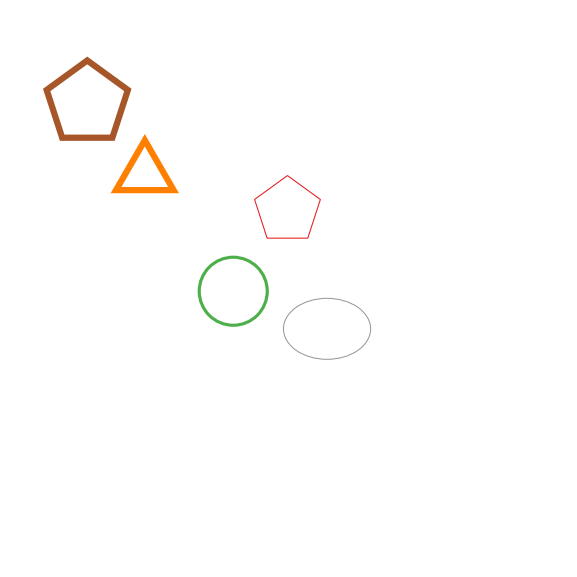[{"shape": "pentagon", "thickness": 0.5, "radius": 0.3, "center": [0.498, 0.635]}, {"shape": "circle", "thickness": 1.5, "radius": 0.29, "center": [0.404, 0.495]}, {"shape": "triangle", "thickness": 3, "radius": 0.29, "center": [0.251, 0.699]}, {"shape": "pentagon", "thickness": 3, "radius": 0.37, "center": [0.151, 0.82]}, {"shape": "oval", "thickness": 0.5, "radius": 0.38, "center": [0.566, 0.43]}]